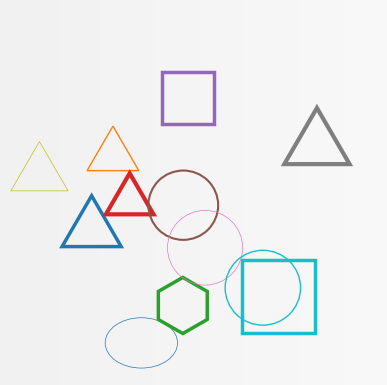[{"shape": "triangle", "thickness": 2.5, "radius": 0.44, "center": [0.236, 0.404]}, {"shape": "oval", "thickness": 0.5, "radius": 0.47, "center": [0.365, 0.109]}, {"shape": "triangle", "thickness": 1, "radius": 0.39, "center": [0.291, 0.595]}, {"shape": "hexagon", "thickness": 2.5, "radius": 0.36, "center": [0.472, 0.207]}, {"shape": "triangle", "thickness": 3, "radius": 0.36, "center": [0.335, 0.479]}, {"shape": "square", "thickness": 2.5, "radius": 0.34, "center": [0.486, 0.747]}, {"shape": "circle", "thickness": 1.5, "radius": 0.45, "center": [0.473, 0.467]}, {"shape": "circle", "thickness": 0.5, "radius": 0.48, "center": [0.529, 0.356]}, {"shape": "triangle", "thickness": 3, "radius": 0.49, "center": [0.818, 0.622]}, {"shape": "triangle", "thickness": 0.5, "radius": 0.43, "center": [0.102, 0.547]}, {"shape": "circle", "thickness": 1, "radius": 0.49, "center": [0.678, 0.253]}, {"shape": "square", "thickness": 2.5, "radius": 0.48, "center": [0.719, 0.23]}]